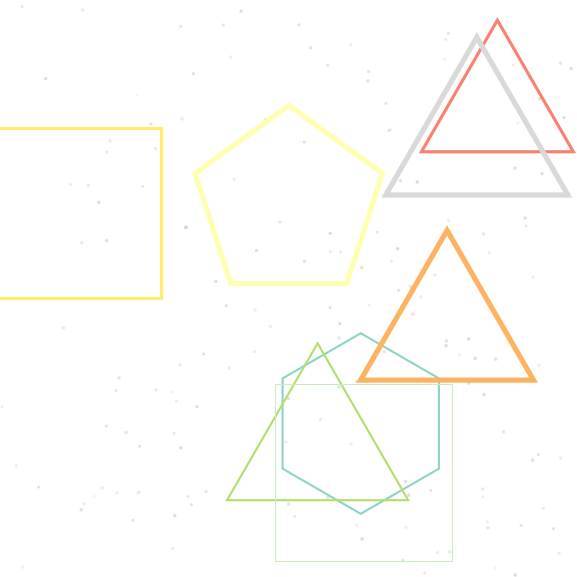[{"shape": "hexagon", "thickness": 1, "radius": 0.78, "center": [0.625, 0.266]}, {"shape": "pentagon", "thickness": 2.5, "radius": 0.85, "center": [0.5, 0.646]}, {"shape": "triangle", "thickness": 1.5, "radius": 0.76, "center": [0.861, 0.812]}, {"shape": "triangle", "thickness": 2.5, "radius": 0.86, "center": [0.774, 0.427]}, {"shape": "triangle", "thickness": 1, "radius": 0.91, "center": [0.55, 0.224]}, {"shape": "triangle", "thickness": 2.5, "radius": 0.91, "center": [0.826, 0.752]}, {"shape": "square", "thickness": 0.5, "radius": 0.76, "center": [0.629, 0.181]}, {"shape": "square", "thickness": 1.5, "radius": 0.73, "center": [0.133, 0.63]}]